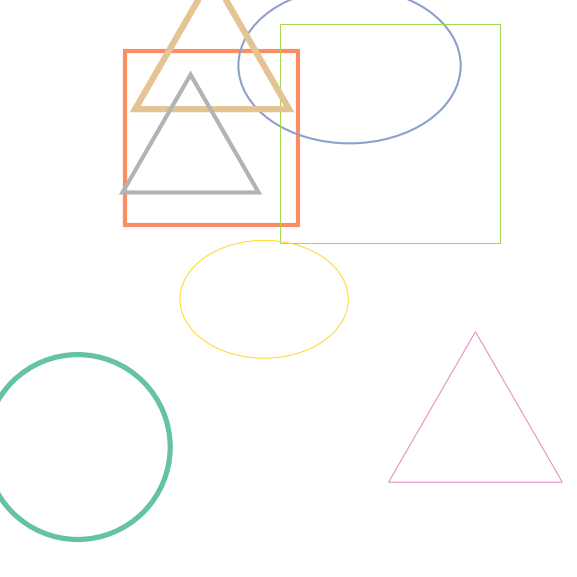[{"shape": "circle", "thickness": 2.5, "radius": 0.8, "center": [0.135, 0.225]}, {"shape": "square", "thickness": 2, "radius": 0.75, "center": [0.366, 0.761]}, {"shape": "oval", "thickness": 1, "radius": 0.96, "center": [0.605, 0.886]}, {"shape": "triangle", "thickness": 0.5, "radius": 0.87, "center": [0.823, 0.251]}, {"shape": "square", "thickness": 0.5, "radius": 0.95, "center": [0.675, 0.768]}, {"shape": "oval", "thickness": 0.5, "radius": 0.73, "center": [0.457, 0.481]}, {"shape": "triangle", "thickness": 3, "radius": 0.77, "center": [0.367, 0.887]}, {"shape": "triangle", "thickness": 2, "radius": 0.68, "center": [0.33, 0.734]}]